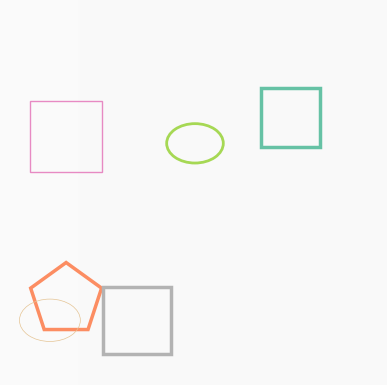[{"shape": "square", "thickness": 2.5, "radius": 0.38, "center": [0.75, 0.694]}, {"shape": "pentagon", "thickness": 2.5, "radius": 0.48, "center": [0.171, 0.222]}, {"shape": "square", "thickness": 1, "radius": 0.47, "center": [0.169, 0.646]}, {"shape": "oval", "thickness": 2, "radius": 0.37, "center": [0.503, 0.628]}, {"shape": "oval", "thickness": 0.5, "radius": 0.39, "center": [0.129, 0.168]}, {"shape": "square", "thickness": 2.5, "radius": 0.44, "center": [0.354, 0.168]}]